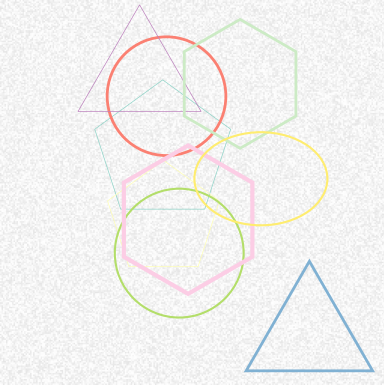[{"shape": "pentagon", "thickness": 0.5, "radius": 0.93, "center": [0.423, 0.607]}, {"shape": "pentagon", "thickness": 0.5, "radius": 0.76, "center": [0.425, 0.431]}, {"shape": "circle", "thickness": 2, "radius": 0.77, "center": [0.432, 0.75]}, {"shape": "triangle", "thickness": 2, "radius": 0.95, "center": [0.804, 0.132]}, {"shape": "circle", "thickness": 1.5, "radius": 0.84, "center": [0.466, 0.343]}, {"shape": "hexagon", "thickness": 3, "radius": 0.96, "center": [0.489, 0.429]}, {"shape": "triangle", "thickness": 0.5, "radius": 0.92, "center": [0.363, 0.803]}, {"shape": "hexagon", "thickness": 2, "radius": 0.84, "center": [0.624, 0.782]}, {"shape": "oval", "thickness": 1.5, "radius": 0.86, "center": [0.678, 0.536]}]